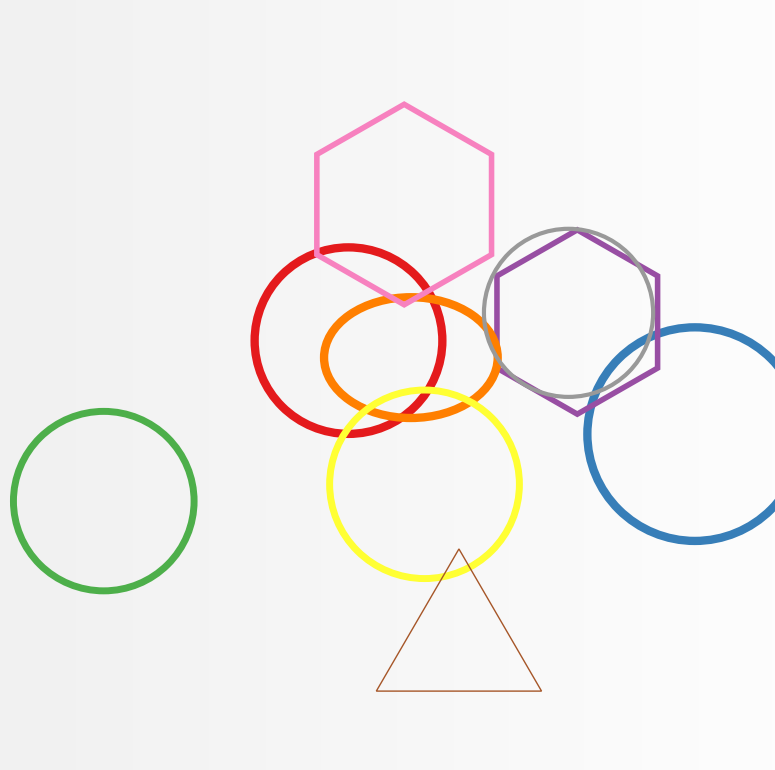[{"shape": "circle", "thickness": 3, "radius": 0.61, "center": [0.45, 0.558]}, {"shape": "circle", "thickness": 3, "radius": 0.69, "center": [0.897, 0.436]}, {"shape": "circle", "thickness": 2.5, "radius": 0.58, "center": [0.134, 0.349]}, {"shape": "hexagon", "thickness": 2, "radius": 0.6, "center": [0.745, 0.582]}, {"shape": "oval", "thickness": 3, "radius": 0.56, "center": [0.53, 0.536]}, {"shape": "circle", "thickness": 2.5, "radius": 0.61, "center": [0.548, 0.371]}, {"shape": "triangle", "thickness": 0.5, "radius": 0.62, "center": [0.592, 0.164]}, {"shape": "hexagon", "thickness": 2, "radius": 0.65, "center": [0.522, 0.734]}, {"shape": "circle", "thickness": 1.5, "radius": 0.55, "center": [0.734, 0.594]}]